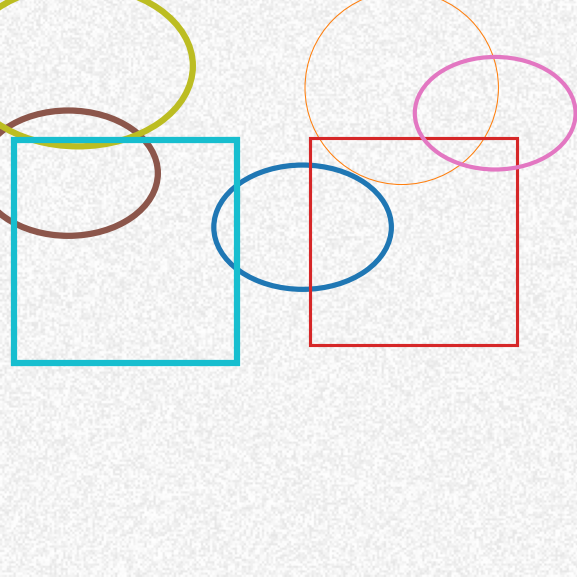[{"shape": "oval", "thickness": 2.5, "radius": 0.77, "center": [0.524, 0.606]}, {"shape": "circle", "thickness": 0.5, "radius": 0.84, "center": [0.696, 0.847]}, {"shape": "square", "thickness": 1.5, "radius": 0.9, "center": [0.716, 0.58]}, {"shape": "oval", "thickness": 3, "radius": 0.77, "center": [0.118, 0.699]}, {"shape": "oval", "thickness": 2, "radius": 0.7, "center": [0.857, 0.803]}, {"shape": "oval", "thickness": 3, "radius": 1.0, "center": [0.135, 0.885]}, {"shape": "square", "thickness": 3, "radius": 0.97, "center": [0.218, 0.563]}]